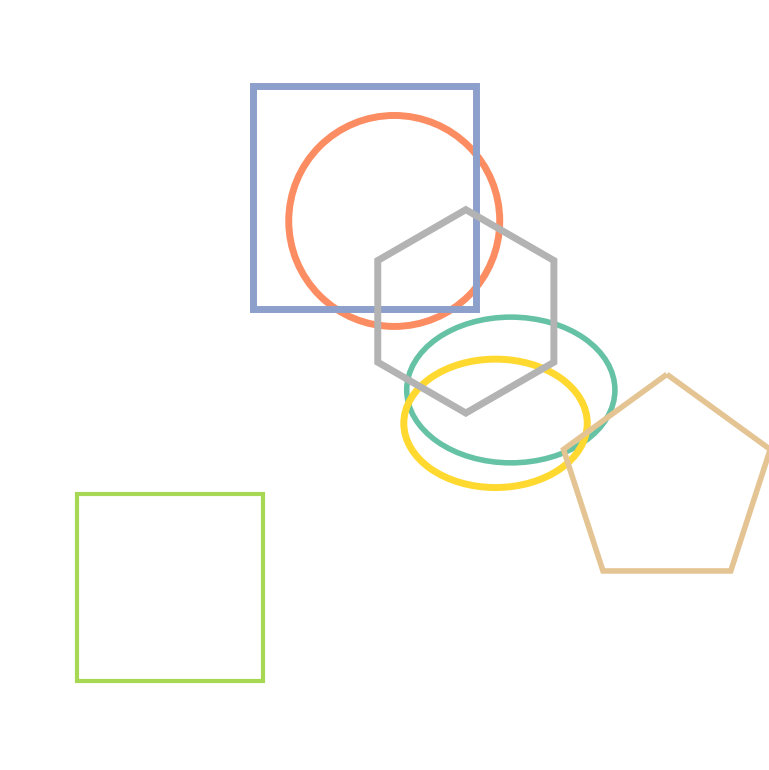[{"shape": "oval", "thickness": 2, "radius": 0.68, "center": [0.663, 0.494]}, {"shape": "circle", "thickness": 2.5, "radius": 0.69, "center": [0.512, 0.713]}, {"shape": "square", "thickness": 2.5, "radius": 0.72, "center": [0.473, 0.744]}, {"shape": "square", "thickness": 1.5, "radius": 0.61, "center": [0.22, 0.237]}, {"shape": "oval", "thickness": 2.5, "radius": 0.6, "center": [0.644, 0.45]}, {"shape": "pentagon", "thickness": 2, "radius": 0.71, "center": [0.866, 0.373]}, {"shape": "hexagon", "thickness": 2.5, "radius": 0.66, "center": [0.605, 0.596]}]